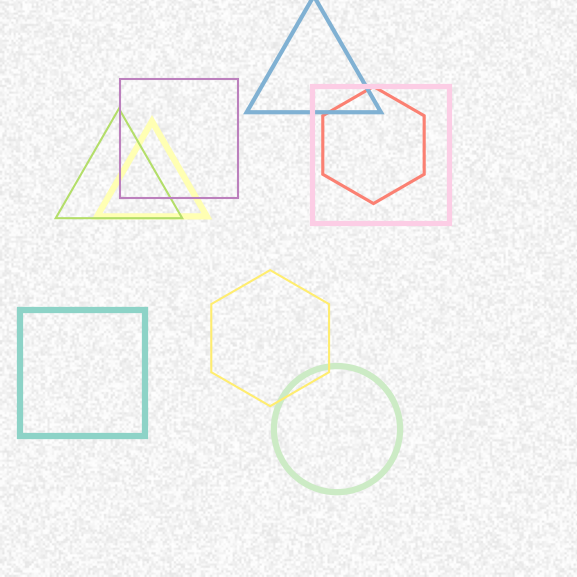[{"shape": "square", "thickness": 3, "radius": 0.54, "center": [0.142, 0.353]}, {"shape": "triangle", "thickness": 3, "radius": 0.55, "center": [0.263, 0.679]}, {"shape": "hexagon", "thickness": 1.5, "radius": 0.51, "center": [0.647, 0.748]}, {"shape": "triangle", "thickness": 2, "radius": 0.67, "center": [0.543, 0.872]}, {"shape": "triangle", "thickness": 1, "radius": 0.63, "center": [0.206, 0.685]}, {"shape": "square", "thickness": 2.5, "radius": 0.59, "center": [0.659, 0.732]}, {"shape": "square", "thickness": 1, "radius": 0.51, "center": [0.31, 0.759]}, {"shape": "circle", "thickness": 3, "radius": 0.55, "center": [0.584, 0.256]}, {"shape": "hexagon", "thickness": 1, "radius": 0.59, "center": [0.468, 0.414]}]